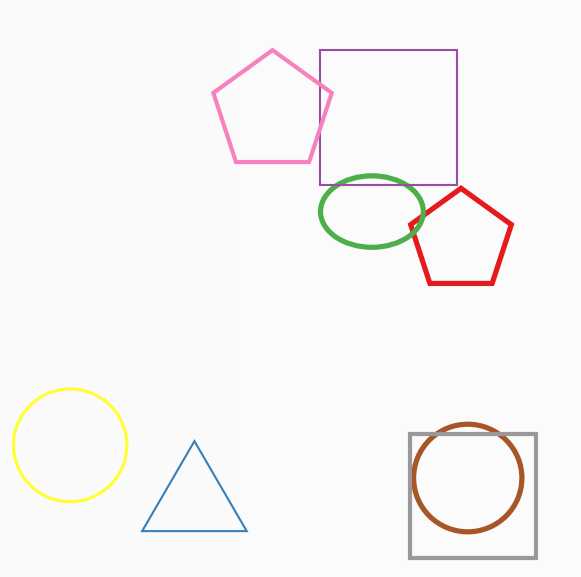[{"shape": "pentagon", "thickness": 2.5, "radius": 0.46, "center": [0.793, 0.582]}, {"shape": "triangle", "thickness": 1, "radius": 0.52, "center": [0.335, 0.131]}, {"shape": "oval", "thickness": 2.5, "radius": 0.44, "center": [0.64, 0.633]}, {"shape": "square", "thickness": 1, "radius": 0.59, "center": [0.669, 0.796]}, {"shape": "circle", "thickness": 1.5, "radius": 0.49, "center": [0.121, 0.228]}, {"shape": "circle", "thickness": 2.5, "radius": 0.47, "center": [0.805, 0.171]}, {"shape": "pentagon", "thickness": 2, "radius": 0.54, "center": [0.469, 0.805]}, {"shape": "square", "thickness": 2, "radius": 0.54, "center": [0.814, 0.14]}]